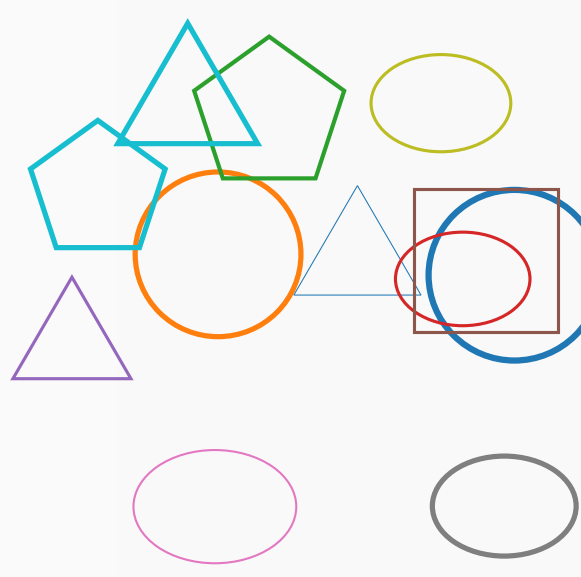[{"shape": "circle", "thickness": 3, "radius": 0.74, "center": [0.885, 0.523]}, {"shape": "triangle", "thickness": 0.5, "radius": 0.63, "center": [0.615, 0.551]}, {"shape": "circle", "thickness": 2.5, "radius": 0.71, "center": [0.375, 0.559]}, {"shape": "pentagon", "thickness": 2, "radius": 0.68, "center": [0.463, 0.8]}, {"shape": "oval", "thickness": 1.5, "radius": 0.58, "center": [0.796, 0.516]}, {"shape": "triangle", "thickness": 1.5, "radius": 0.59, "center": [0.124, 0.402]}, {"shape": "square", "thickness": 1.5, "radius": 0.62, "center": [0.836, 0.548]}, {"shape": "oval", "thickness": 1, "radius": 0.7, "center": [0.37, 0.122]}, {"shape": "oval", "thickness": 2.5, "radius": 0.62, "center": [0.868, 0.123]}, {"shape": "oval", "thickness": 1.5, "radius": 0.6, "center": [0.759, 0.82]}, {"shape": "pentagon", "thickness": 2.5, "radius": 0.61, "center": [0.168, 0.669]}, {"shape": "triangle", "thickness": 2.5, "radius": 0.69, "center": [0.323, 0.82]}]